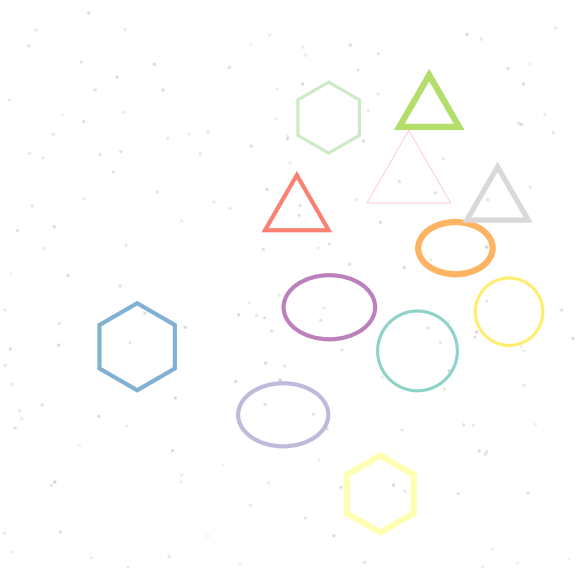[{"shape": "circle", "thickness": 1.5, "radius": 0.35, "center": [0.723, 0.392]}, {"shape": "hexagon", "thickness": 3, "radius": 0.33, "center": [0.659, 0.144]}, {"shape": "oval", "thickness": 2, "radius": 0.39, "center": [0.49, 0.281]}, {"shape": "triangle", "thickness": 2, "radius": 0.32, "center": [0.514, 0.632]}, {"shape": "hexagon", "thickness": 2, "radius": 0.38, "center": [0.238, 0.399]}, {"shape": "oval", "thickness": 3, "radius": 0.32, "center": [0.789, 0.569]}, {"shape": "triangle", "thickness": 3, "radius": 0.3, "center": [0.743, 0.809]}, {"shape": "triangle", "thickness": 0.5, "radius": 0.42, "center": [0.708, 0.689]}, {"shape": "triangle", "thickness": 2.5, "radius": 0.31, "center": [0.862, 0.649]}, {"shape": "oval", "thickness": 2, "radius": 0.4, "center": [0.57, 0.467]}, {"shape": "hexagon", "thickness": 1.5, "radius": 0.31, "center": [0.569, 0.795]}, {"shape": "circle", "thickness": 1.5, "radius": 0.29, "center": [0.882, 0.459]}]